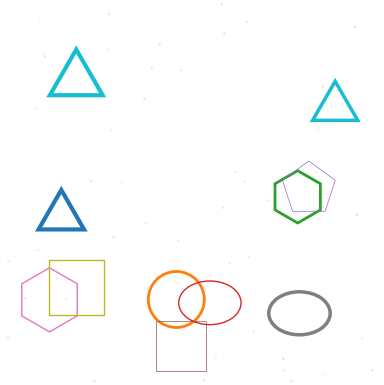[{"shape": "triangle", "thickness": 3, "radius": 0.34, "center": [0.159, 0.438]}, {"shape": "circle", "thickness": 2, "radius": 0.36, "center": [0.458, 0.222]}, {"shape": "hexagon", "thickness": 2, "radius": 0.34, "center": [0.773, 0.489]}, {"shape": "oval", "thickness": 1, "radius": 0.41, "center": [0.545, 0.213]}, {"shape": "pentagon", "thickness": 0.5, "radius": 0.36, "center": [0.802, 0.51]}, {"shape": "square", "thickness": 0.5, "radius": 0.32, "center": [0.47, 0.101]}, {"shape": "hexagon", "thickness": 1, "radius": 0.42, "center": [0.129, 0.221]}, {"shape": "oval", "thickness": 2.5, "radius": 0.4, "center": [0.778, 0.186]}, {"shape": "square", "thickness": 1, "radius": 0.36, "center": [0.198, 0.254]}, {"shape": "triangle", "thickness": 2.5, "radius": 0.34, "center": [0.871, 0.721]}, {"shape": "triangle", "thickness": 3, "radius": 0.4, "center": [0.198, 0.792]}]